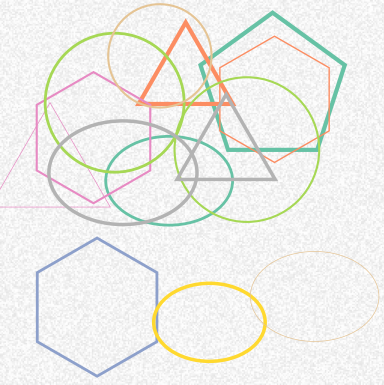[{"shape": "pentagon", "thickness": 3, "radius": 0.98, "center": [0.708, 0.77]}, {"shape": "oval", "thickness": 2, "radius": 0.82, "center": [0.439, 0.531]}, {"shape": "hexagon", "thickness": 1, "radius": 0.82, "center": [0.713, 0.742]}, {"shape": "triangle", "thickness": 3, "radius": 0.71, "center": [0.482, 0.801]}, {"shape": "hexagon", "thickness": 2, "radius": 0.9, "center": [0.252, 0.202]}, {"shape": "hexagon", "thickness": 1.5, "radius": 0.85, "center": [0.243, 0.642]}, {"shape": "triangle", "thickness": 0.5, "radius": 0.9, "center": [0.13, 0.553]}, {"shape": "circle", "thickness": 2, "radius": 0.9, "center": [0.298, 0.733]}, {"shape": "circle", "thickness": 1.5, "radius": 0.94, "center": [0.641, 0.611]}, {"shape": "oval", "thickness": 2.5, "radius": 0.72, "center": [0.544, 0.163]}, {"shape": "oval", "thickness": 0.5, "radius": 0.83, "center": [0.817, 0.23]}, {"shape": "circle", "thickness": 1.5, "radius": 0.67, "center": [0.415, 0.855]}, {"shape": "triangle", "thickness": 2.5, "radius": 0.74, "center": [0.587, 0.607]}, {"shape": "oval", "thickness": 2.5, "radius": 0.96, "center": [0.319, 0.551]}]